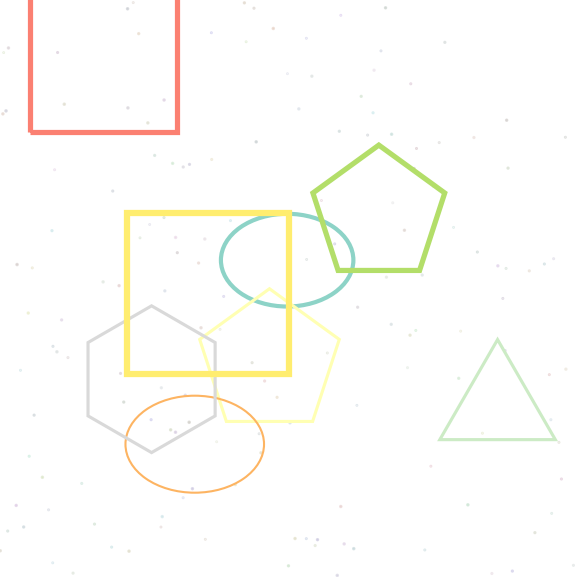[{"shape": "oval", "thickness": 2, "radius": 0.57, "center": [0.497, 0.549]}, {"shape": "pentagon", "thickness": 1.5, "radius": 0.64, "center": [0.467, 0.372]}, {"shape": "square", "thickness": 2.5, "radius": 0.64, "center": [0.18, 0.898]}, {"shape": "oval", "thickness": 1, "radius": 0.6, "center": [0.337, 0.23]}, {"shape": "pentagon", "thickness": 2.5, "radius": 0.6, "center": [0.656, 0.628]}, {"shape": "hexagon", "thickness": 1.5, "radius": 0.64, "center": [0.262, 0.342]}, {"shape": "triangle", "thickness": 1.5, "radius": 0.58, "center": [0.862, 0.296]}, {"shape": "square", "thickness": 3, "radius": 0.7, "center": [0.36, 0.491]}]